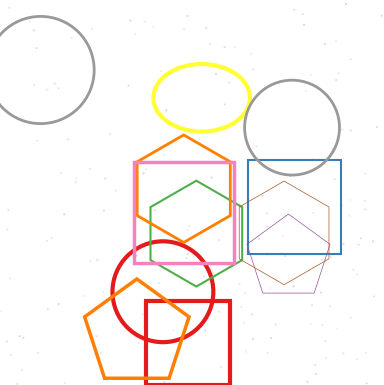[{"shape": "square", "thickness": 3, "radius": 0.55, "center": [0.488, 0.109]}, {"shape": "circle", "thickness": 3, "radius": 0.65, "center": [0.423, 0.242]}, {"shape": "square", "thickness": 1.5, "radius": 0.61, "center": [0.765, 0.462]}, {"shape": "hexagon", "thickness": 1.5, "radius": 0.69, "center": [0.51, 0.393]}, {"shape": "pentagon", "thickness": 0.5, "radius": 0.57, "center": [0.749, 0.331]}, {"shape": "hexagon", "thickness": 2, "radius": 0.7, "center": [0.477, 0.51]}, {"shape": "pentagon", "thickness": 2.5, "radius": 0.71, "center": [0.355, 0.133]}, {"shape": "oval", "thickness": 3, "radius": 0.63, "center": [0.524, 0.746]}, {"shape": "hexagon", "thickness": 0.5, "radius": 0.67, "center": [0.738, 0.395]}, {"shape": "square", "thickness": 2.5, "radius": 0.65, "center": [0.477, 0.447]}, {"shape": "circle", "thickness": 2, "radius": 0.62, "center": [0.759, 0.669]}, {"shape": "circle", "thickness": 2, "radius": 0.7, "center": [0.105, 0.818]}]